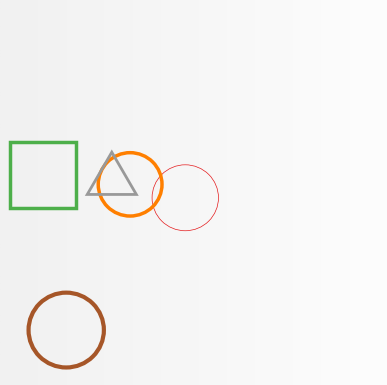[{"shape": "circle", "thickness": 0.5, "radius": 0.43, "center": [0.478, 0.486]}, {"shape": "square", "thickness": 2.5, "radius": 0.43, "center": [0.112, 0.545]}, {"shape": "circle", "thickness": 2.5, "radius": 0.41, "center": [0.336, 0.521]}, {"shape": "circle", "thickness": 3, "radius": 0.49, "center": [0.171, 0.143]}, {"shape": "triangle", "thickness": 2, "radius": 0.37, "center": [0.289, 0.531]}]